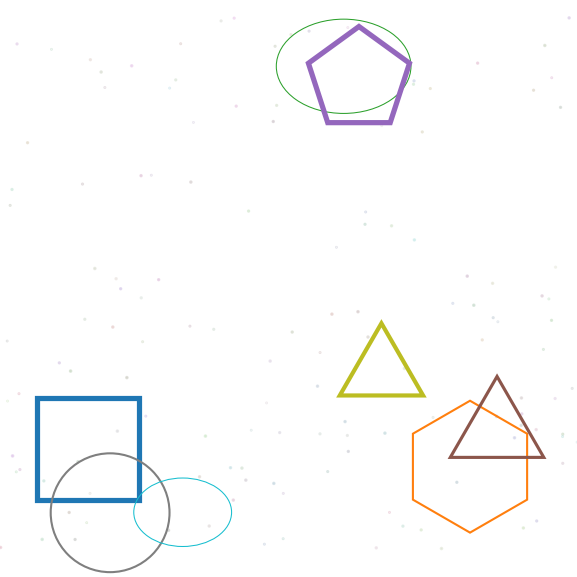[{"shape": "square", "thickness": 2.5, "radius": 0.44, "center": [0.152, 0.222]}, {"shape": "hexagon", "thickness": 1, "radius": 0.57, "center": [0.814, 0.191]}, {"shape": "oval", "thickness": 0.5, "radius": 0.58, "center": [0.595, 0.884]}, {"shape": "pentagon", "thickness": 2.5, "radius": 0.46, "center": [0.622, 0.861]}, {"shape": "triangle", "thickness": 1.5, "radius": 0.47, "center": [0.861, 0.254]}, {"shape": "circle", "thickness": 1, "radius": 0.51, "center": [0.191, 0.111]}, {"shape": "triangle", "thickness": 2, "radius": 0.42, "center": [0.66, 0.356]}, {"shape": "oval", "thickness": 0.5, "radius": 0.42, "center": [0.316, 0.112]}]